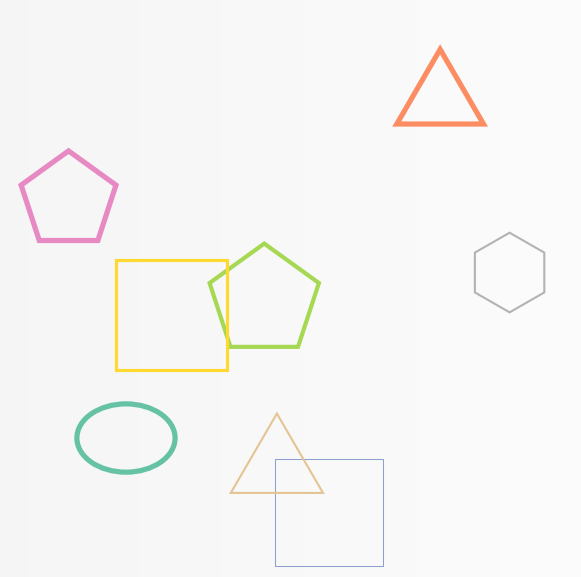[{"shape": "oval", "thickness": 2.5, "radius": 0.42, "center": [0.217, 0.241]}, {"shape": "triangle", "thickness": 2.5, "radius": 0.43, "center": [0.757, 0.827]}, {"shape": "square", "thickness": 0.5, "radius": 0.46, "center": [0.566, 0.112]}, {"shape": "pentagon", "thickness": 2.5, "radius": 0.43, "center": [0.118, 0.652]}, {"shape": "pentagon", "thickness": 2, "radius": 0.49, "center": [0.455, 0.479]}, {"shape": "square", "thickness": 1.5, "radius": 0.48, "center": [0.294, 0.453]}, {"shape": "triangle", "thickness": 1, "radius": 0.46, "center": [0.476, 0.191]}, {"shape": "hexagon", "thickness": 1, "radius": 0.34, "center": [0.877, 0.527]}]